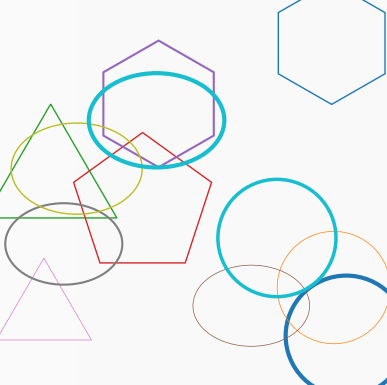[{"shape": "circle", "thickness": 3, "radius": 0.78, "center": [0.894, 0.128]}, {"shape": "hexagon", "thickness": 1, "radius": 0.79, "center": [0.856, 0.888]}, {"shape": "circle", "thickness": 0.5, "radius": 0.73, "center": [0.861, 0.253]}, {"shape": "triangle", "thickness": 1, "radius": 0.99, "center": [0.131, 0.533]}, {"shape": "pentagon", "thickness": 1, "radius": 0.94, "center": [0.368, 0.469]}, {"shape": "hexagon", "thickness": 1.5, "radius": 0.82, "center": [0.409, 0.73]}, {"shape": "oval", "thickness": 0.5, "radius": 0.75, "center": [0.648, 0.206]}, {"shape": "triangle", "thickness": 0.5, "radius": 0.71, "center": [0.113, 0.188]}, {"shape": "oval", "thickness": 1.5, "radius": 0.76, "center": [0.165, 0.366]}, {"shape": "oval", "thickness": 1, "radius": 0.85, "center": [0.198, 0.562]}, {"shape": "circle", "thickness": 2.5, "radius": 0.76, "center": [0.715, 0.382]}, {"shape": "oval", "thickness": 3, "radius": 0.87, "center": [0.404, 0.688]}]